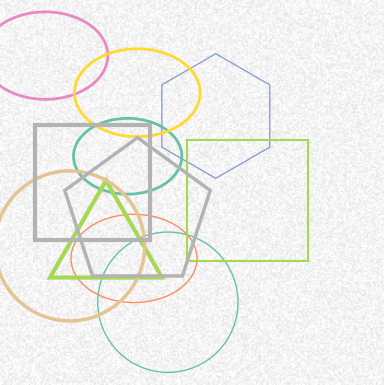[{"shape": "circle", "thickness": 1, "radius": 0.91, "center": [0.436, 0.215]}, {"shape": "oval", "thickness": 2, "radius": 0.7, "center": [0.332, 0.594]}, {"shape": "oval", "thickness": 1, "radius": 0.82, "center": [0.348, 0.329]}, {"shape": "hexagon", "thickness": 1, "radius": 0.81, "center": [0.56, 0.699]}, {"shape": "oval", "thickness": 2, "radius": 0.81, "center": [0.118, 0.856]}, {"shape": "square", "thickness": 1.5, "radius": 0.78, "center": [0.643, 0.479]}, {"shape": "triangle", "thickness": 3, "radius": 0.84, "center": [0.275, 0.363]}, {"shape": "oval", "thickness": 2, "radius": 0.82, "center": [0.357, 0.759]}, {"shape": "circle", "thickness": 2.5, "radius": 0.97, "center": [0.181, 0.361]}, {"shape": "pentagon", "thickness": 2.5, "radius": 0.99, "center": [0.357, 0.444]}, {"shape": "square", "thickness": 3, "radius": 0.74, "center": [0.24, 0.526]}]